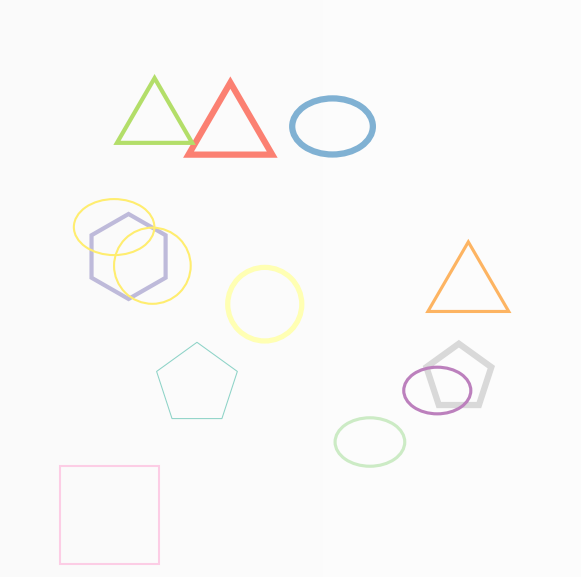[{"shape": "pentagon", "thickness": 0.5, "radius": 0.37, "center": [0.339, 0.333]}, {"shape": "circle", "thickness": 2.5, "radius": 0.32, "center": [0.455, 0.472]}, {"shape": "hexagon", "thickness": 2, "radius": 0.37, "center": [0.221, 0.555]}, {"shape": "triangle", "thickness": 3, "radius": 0.42, "center": [0.396, 0.773]}, {"shape": "oval", "thickness": 3, "radius": 0.35, "center": [0.572, 0.78]}, {"shape": "triangle", "thickness": 1.5, "radius": 0.4, "center": [0.806, 0.5]}, {"shape": "triangle", "thickness": 2, "radius": 0.37, "center": [0.266, 0.789]}, {"shape": "square", "thickness": 1, "radius": 0.43, "center": [0.189, 0.107]}, {"shape": "pentagon", "thickness": 3, "radius": 0.29, "center": [0.789, 0.345]}, {"shape": "oval", "thickness": 1.5, "radius": 0.29, "center": [0.752, 0.323]}, {"shape": "oval", "thickness": 1.5, "radius": 0.3, "center": [0.636, 0.234]}, {"shape": "oval", "thickness": 1, "radius": 0.35, "center": [0.196, 0.606]}, {"shape": "circle", "thickness": 1, "radius": 0.33, "center": [0.262, 0.539]}]